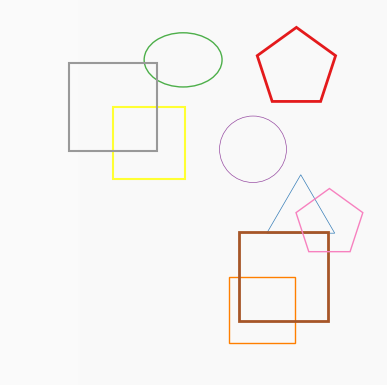[{"shape": "pentagon", "thickness": 2, "radius": 0.53, "center": [0.765, 0.823]}, {"shape": "triangle", "thickness": 0.5, "radius": 0.51, "center": [0.776, 0.445]}, {"shape": "oval", "thickness": 1, "radius": 0.5, "center": [0.473, 0.844]}, {"shape": "circle", "thickness": 0.5, "radius": 0.43, "center": [0.653, 0.612]}, {"shape": "square", "thickness": 1, "radius": 0.43, "center": [0.676, 0.195]}, {"shape": "square", "thickness": 1.5, "radius": 0.47, "center": [0.385, 0.628]}, {"shape": "square", "thickness": 2, "radius": 0.58, "center": [0.731, 0.282]}, {"shape": "pentagon", "thickness": 1, "radius": 0.45, "center": [0.85, 0.42]}, {"shape": "square", "thickness": 1.5, "radius": 0.57, "center": [0.292, 0.723]}]